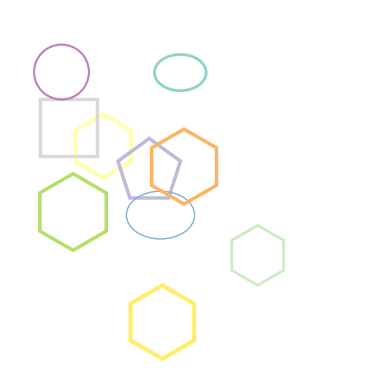[{"shape": "oval", "thickness": 2, "radius": 0.34, "center": [0.468, 0.811]}, {"shape": "hexagon", "thickness": 3, "radius": 0.41, "center": [0.268, 0.62]}, {"shape": "pentagon", "thickness": 2.5, "radius": 0.43, "center": [0.388, 0.555]}, {"shape": "oval", "thickness": 1, "radius": 0.44, "center": [0.417, 0.441]}, {"shape": "hexagon", "thickness": 2.5, "radius": 0.49, "center": [0.478, 0.567]}, {"shape": "hexagon", "thickness": 2.5, "radius": 0.5, "center": [0.19, 0.449]}, {"shape": "square", "thickness": 2.5, "radius": 0.37, "center": [0.177, 0.669]}, {"shape": "circle", "thickness": 1.5, "radius": 0.36, "center": [0.16, 0.813]}, {"shape": "hexagon", "thickness": 2, "radius": 0.39, "center": [0.669, 0.337]}, {"shape": "hexagon", "thickness": 3, "radius": 0.48, "center": [0.422, 0.163]}]